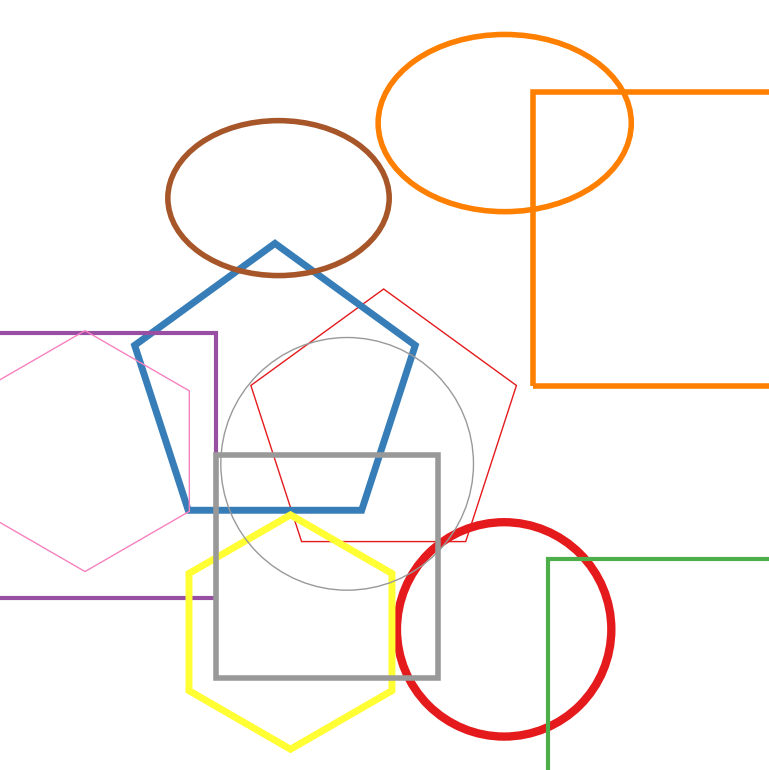[{"shape": "pentagon", "thickness": 0.5, "radius": 0.91, "center": [0.498, 0.443]}, {"shape": "circle", "thickness": 3, "radius": 0.7, "center": [0.655, 0.183]}, {"shape": "pentagon", "thickness": 2.5, "radius": 0.96, "center": [0.357, 0.492]}, {"shape": "square", "thickness": 1.5, "radius": 0.86, "center": [0.884, 0.102]}, {"shape": "square", "thickness": 1.5, "radius": 0.86, "center": [0.109, 0.396]}, {"shape": "oval", "thickness": 2, "radius": 0.82, "center": [0.655, 0.84]}, {"shape": "square", "thickness": 2, "radius": 0.96, "center": [0.884, 0.69]}, {"shape": "hexagon", "thickness": 2.5, "radius": 0.76, "center": [0.377, 0.179]}, {"shape": "oval", "thickness": 2, "radius": 0.72, "center": [0.362, 0.743]}, {"shape": "hexagon", "thickness": 0.5, "radius": 0.78, "center": [0.11, 0.414]}, {"shape": "circle", "thickness": 0.5, "radius": 0.82, "center": [0.451, 0.398]}, {"shape": "square", "thickness": 2, "radius": 0.72, "center": [0.424, 0.264]}]